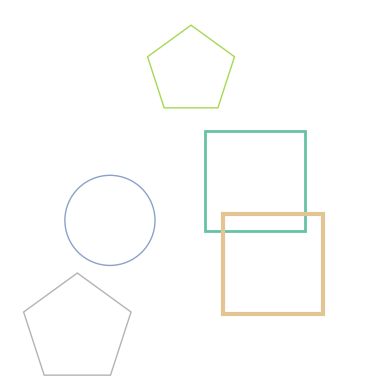[{"shape": "square", "thickness": 2, "radius": 0.65, "center": [0.662, 0.53]}, {"shape": "circle", "thickness": 1, "radius": 0.59, "center": [0.286, 0.428]}, {"shape": "pentagon", "thickness": 1, "radius": 0.59, "center": [0.496, 0.816]}, {"shape": "square", "thickness": 3, "radius": 0.65, "center": [0.709, 0.315]}, {"shape": "pentagon", "thickness": 1, "radius": 0.73, "center": [0.201, 0.144]}]